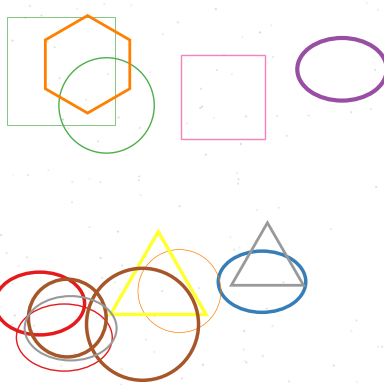[{"shape": "oval", "thickness": 1, "radius": 0.62, "center": [0.167, 0.123]}, {"shape": "oval", "thickness": 2.5, "radius": 0.58, "center": [0.103, 0.212]}, {"shape": "oval", "thickness": 2.5, "radius": 0.57, "center": [0.681, 0.268]}, {"shape": "circle", "thickness": 1, "radius": 0.62, "center": [0.277, 0.726]}, {"shape": "square", "thickness": 0.5, "radius": 0.71, "center": [0.159, 0.816]}, {"shape": "oval", "thickness": 3, "radius": 0.58, "center": [0.888, 0.82]}, {"shape": "circle", "thickness": 0.5, "radius": 0.54, "center": [0.466, 0.244]}, {"shape": "hexagon", "thickness": 2, "radius": 0.63, "center": [0.227, 0.833]}, {"shape": "triangle", "thickness": 2.5, "radius": 0.72, "center": [0.411, 0.255]}, {"shape": "circle", "thickness": 2.5, "radius": 0.73, "center": [0.37, 0.158]}, {"shape": "circle", "thickness": 2.5, "radius": 0.5, "center": [0.175, 0.174]}, {"shape": "square", "thickness": 1, "radius": 0.54, "center": [0.579, 0.749]}, {"shape": "triangle", "thickness": 2, "radius": 0.54, "center": [0.695, 0.313]}, {"shape": "oval", "thickness": 1.5, "radius": 0.6, "center": [0.183, 0.147]}]